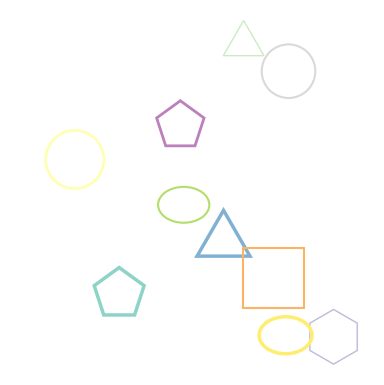[{"shape": "pentagon", "thickness": 2.5, "radius": 0.34, "center": [0.31, 0.237]}, {"shape": "circle", "thickness": 2, "radius": 0.38, "center": [0.194, 0.586]}, {"shape": "hexagon", "thickness": 1, "radius": 0.35, "center": [0.866, 0.125]}, {"shape": "triangle", "thickness": 2.5, "radius": 0.4, "center": [0.581, 0.374]}, {"shape": "square", "thickness": 1.5, "radius": 0.39, "center": [0.711, 0.279]}, {"shape": "oval", "thickness": 1.5, "radius": 0.33, "center": [0.477, 0.468]}, {"shape": "circle", "thickness": 1.5, "radius": 0.35, "center": [0.749, 0.815]}, {"shape": "pentagon", "thickness": 2, "radius": 0.32, "center": [0.468, 0.674]}, {"shape": "triangle", "thickness": 1, "radius": 0.3, "center": [0.633, 0.886]}, {"shape": "oval", "thickness": 2.5, "radius": 0.34, "center": [0.742, 0.129]}]